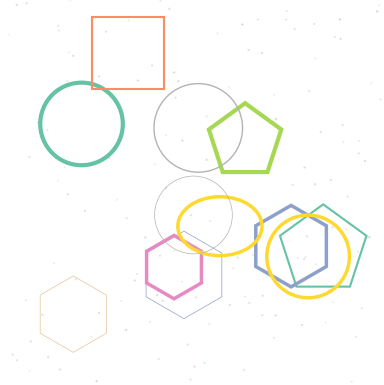[{"shape": "circle", "thickness": 3, "radius": 0.54, "center": [0.212, 0.678]}, {"shape": "pentagon", "thickness": 1.5, "radius": 0.59, "center": [0.839, 0.351]}, {"shape": "square", "thickness": 1.5, "radius": 0.47, "center": [0.332, 0.861]}, {"shape": "hexagon", "thickness": 0.5, "radius": 0.57, "center": [0.478, 0.286]}, {"shape": "hexagon", "thickness": 2.5, "radius": 0.53, "center": [0.756, 0.361]}, {"shape": "hexagon", "thickness": 2.5, "radius": 0.41, "center": [0.452, 0.306]}, {"shape": "pentagon", "thickness": 3, "radius": 0.49, "center": [0.637, 0.633]}, {"shape": "oval", "thickness": 2.5, "radius": 0.55, "center": [0.571, 0.413]}, {"shape": "circle", "thickness": 2.5, "radius": 0.54, "center": [0.8, 0.334]}, {"shape": "hexagon", "thickness": 0.5, "radius": 0.5, "center": [0.19, 0.184]}, {"shape": "circle", "thickness": 1, "radius": 0.58, "center": [0.515, 0.668]}, {"shape": "circle", "thickness": 0.5, "radius": 0.5, "center": [0.502, 0.442]}]